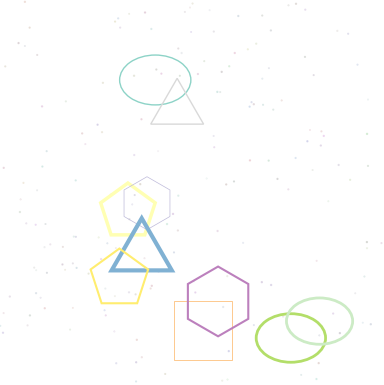[{"shape": "oval", "thickness": 1, "radius": 0.46, "center": [0.403, 0.792]}, {"shape": "pentagon", "thickness": 2.5, "radius": 0.37, "center": [0.332, 0.45]}, {"shape": "hexagon", "thickness": 0.5, "radius": 0.34, "center": [0.382, 0.472]}, {"shape": "triangle", "thickness": 3, "radius": 0.45, "center": [0.368, 0.343]}, {"shape": "square", "thickness": 0.5, "radius": 0.38, "center": [0.527, 0.141]}, {"shape": "oval", "thickness": 2, "radius": 0.45, "center": [0.756, 0.122]}, {"shape": "triangle", "thickness": 1, "radius": 0.4, "center": [0.46, 0.717]}, {"shape": "hexagon", "thickness": 1.5, "radius": 0.45, "center": [0.566, 0.217]}, {"shape": "oval", "thickness": 2, "radius": 0.43, "center": [0.83, 0.166]}, {"shape": "pentagon", "thickness": 1.5, "radius": 0.39, "center": [0.31, 0.276]}]